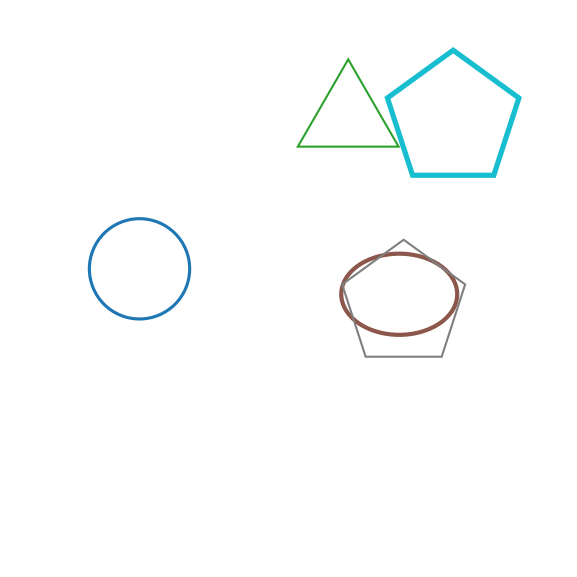[{"shape": "circle", "thickness": 1.5, "radius": 0.43, "center": [0.242, 0.534]}, {"shape": "triangle", "thickness": 1, "radius": 0.5, "center": [0.603, 0.796]}, {"shape": "oval", "thickness": 2, "radius": 0.5, "center": [0.691, 0.49]}, {"shape": "pentagon", "thickness": 1, "radius": 0.56, "center": [0.699, 0.472]}, {"shape": "pentagon", "thickness": 2.5, "radius": 0.6, "center": [0.785, 0.792]}]